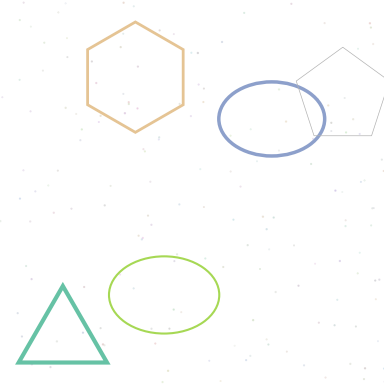[{"shape": "triangle", "thickness": 3, "radius": 0.66, "center": [0.163, 0.125]}, {"shape": "oval", "thickness": 2.5, "radius": 0.69, "center": [0.706, 0.691]}, {"shape": "oval", "thickness": 1.5, "radius": 0.72, "center": [0.426, 0.234]}, {"shape": "hexagon", "thickness": 2, "radius": 0.72, "center": [0.352, 0.8]}, {"shape": "pentagon", "thickness": 0.5, "radius": 0.64, "center": [0.89, 0.75]}]